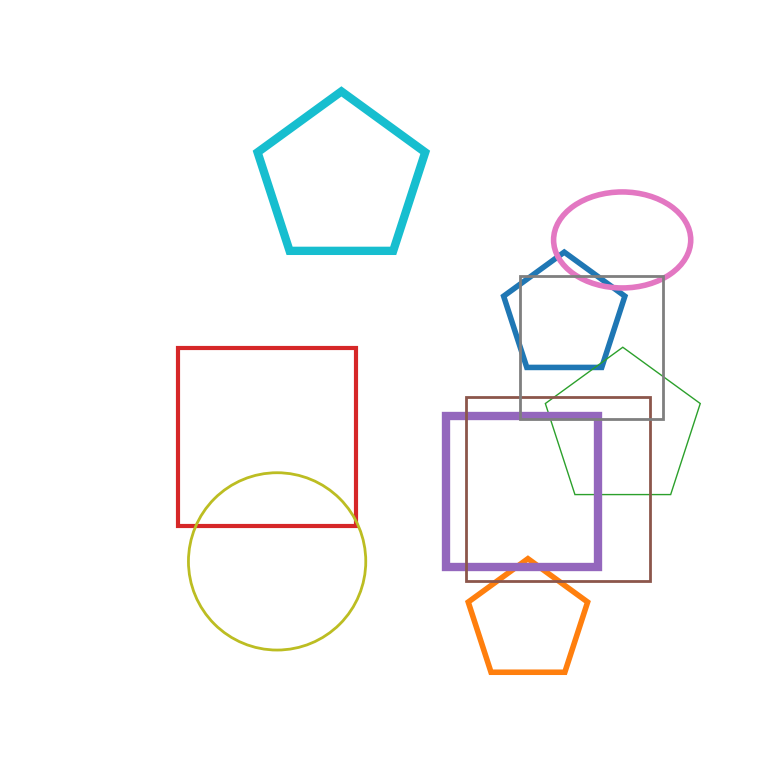[{"shape": "pentagon", "thickness": 2, "radius": 0.41, "center": [0.733, 0.59]}, {"shape": "pentagon", "thickness": 2, "radius": 0.41, "center": [0.686, 0.193]}, {"shape": "pentagon", "thickness": 0.5, "radius": 0.53, "center": [0.809, 0.443]}, {"shape": "square", "thickness": 1.5, "radius": 0.58, "center": [0.347, 0.432]}, {"shape": "square", "thickness": 3, "radius": 0.49, "center": [0.678, 0.361]}, {"shape": "square", "thickness": 1, "radius": 0.6, "center": [0.725, 0.365]}, {"shape": "oval", "thickness": 2, "radius": 0.45, "center": [0.808, 0.688]}, {"shape": "square", "thickness": 1, "radius": 0.46, "center": [0.768, 0.549]}, {"shape": "circle", "thickness": 1, "radius": 0.58, "center": [0.36, 0.271]}, {"shape": "pentagon", "thickness": 3, "radius": 0.57, "center": [0.443, 0.767]}]